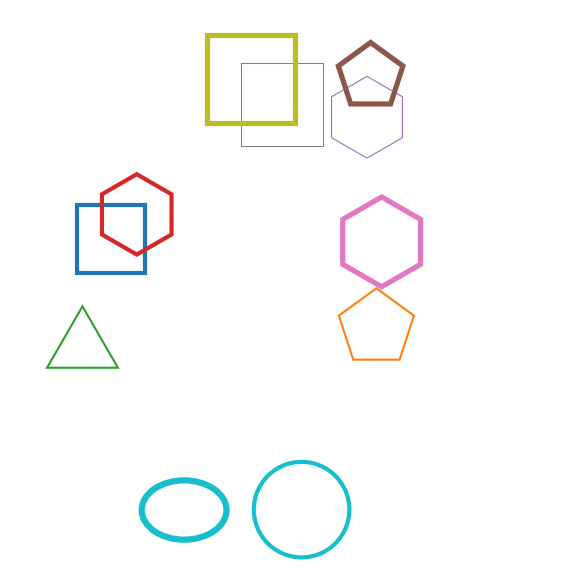[{"shape": "square", "thickness": 2, "radius": 0.3, "center": [0.193, 0.585]}, {"shape": "pentagon", "thickness": 1, "radius": 0.34, "center": [0.652, 0.432]}, {"shape": "triangle", "thickness": 1, "radius": 0.35, "center": [0.143, 0.398]}, {"shape": "hexagon", "thickness": 2, "radius": 0.35, "center": [0.237, 0.628]}, {"shape": "hexagon", "thickness": 0.5, "radius": 0.35, "center": [0.635, 0.796]}, {"shape": "pentagon", "thickness": 2.5, "radius": 0.29, "center": [0.642, 0.867]}, {"shape": "hexagon", "thickness": 2.5, "radius": 0.39, "center": [0.661, 0.58]}, {"shape": "square", "thickness": 0.5, "radius": 0.36, "center": [0.488, 0.818]}, {"shape": "square", "thickness": 2.5, "radius": 0.38, "center": [0.435, 0.862]}, {"shape": "circle", "thickness": 2, "radius": 0.41, "center": [0.522, 0.117]}, {"shape": "oval", "thickness": 3, "radius": 0.37, "center": [0.319, 0.116]}]